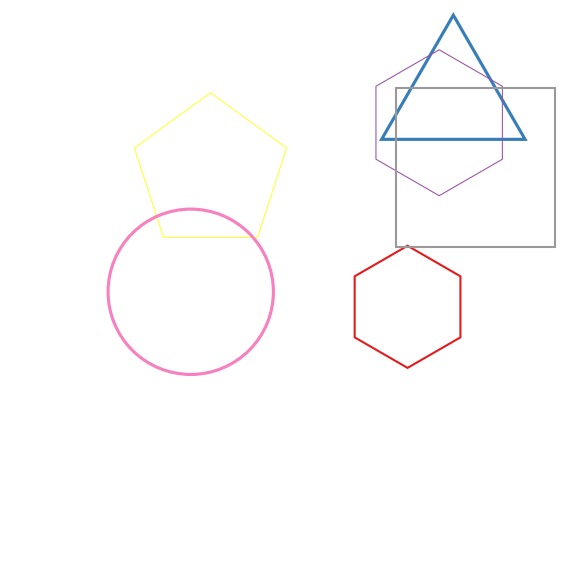[{"shape": "hexagon", "thickness": 1, "radius": 0.53, "center": [0.706, 0.468]}, {"shape": "triangle", "thickness": 1.5, "radius": 0.72, "center": [0.785, 0.83]}, {"shape": "hexagon", "thickness": 0.5, "radius": 0.63, "center": [0.76, 0.787]}, {"shape": "pentagon", "thickness": 0.5, "radius": 0.69, "center": [0.365, 0.7]}, {"shape": "circle", "thickness": 1.5, "radius": 0.72, "center": [0.33, 0.494]}, {"shape": "square", "thickness": 1, "radius": 0.69, "center": [0.824, 0.709]}]